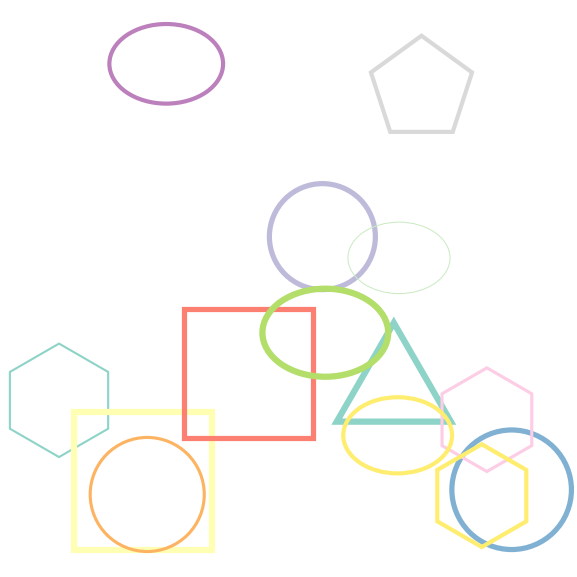[{"shape": "triangle", "thickness": 3, "radius": 0.57, "center": [0.682, 0.326]}, {"shape": "hexagon", "thickness": 1, "radius": 0.49, "center": [0.102, 0.306]}, {"shape": "square", "thickness": 3, "radius": 0.6, "center": [0.247, 0.166]}, {"shape": "circle", "thickness": 2.5, "radius": 0.46, "center": [0.558, 0.589]}, {"shape": "square", "thickness": 2.5, "radius": 0.56, "center": [0.431, 0.352]}, {"shape": "circle", "thickness": 2.5, "radius": 0.52, "center": [0.886, 0.151]}, {"shape": "circle", "thickness": 1.5, "radius": 0.49, "center": [0.255, 0.143]}, {"shape": "oval", "thickness": 3, "radius": 0.54, "center": [0.563, 0.423]}, {"shape": "hexagon", "thickness": 1.5, "radius": 0.45, "center": [0.843, 0.272]}, {"shape": "pentagon", "thickness": 2, "radius": 0.46, "center": [0.73, 0.845]}, {"shape": "oval", "thickness": 2, "radius": 0.49, "center": [0.288, 0.889]}, {"shape": "oval", "thickness": 0.5, "radius": 0.44, "center": [0.691, 0.553]}, {"shape": "oval", "thickness": 2, "radius": 0.47, "center": [0.689, 0.245]}, {"shape": "hexagon", "thickness": 2, "radius": 0.44, "center": [0.834, 0.141]}]